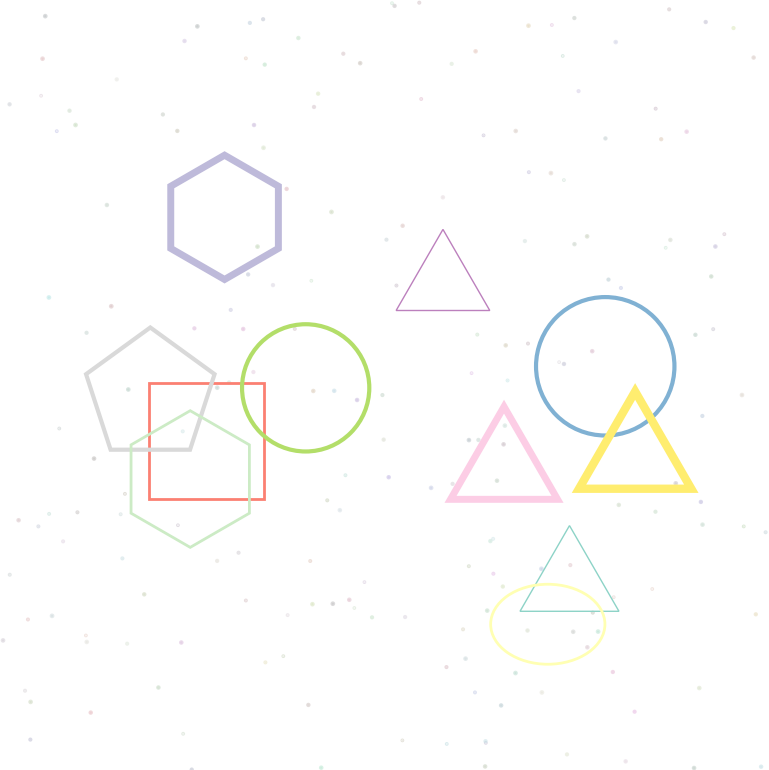[{"shape": "triangle", "thickness": 0.5, "radius": 0.37, "center": [0.74, 0.243]}, {"shape": "oval", "thickness": 1, "radius": 0.37, "center": [0.711, 0.189]}, {"shape": "hexagon", "thickness": 2.5, "radius": 0.4, "center": [0.292, 0.718]}, {"shape": "square", "thickness": 1, "radius": 0.37, "center": [0.268, 0.427]}, {"shape": "circle", "thickness": 1.5, "radius": 0.45, "center": [0.786, 0.524]}, {"shape": "circle", "thickness": 1.5, "radius": 0.41, "center": [0.397, 0.496]}, {"shape": "triangle", "thickness": 2.5, "radius": 0.4, "center": [0.655, 0.392]}, {"shape": "pentagon", "thickness": 1.5, "radius": 0.44, "center": [0.195, 0.487]}, {"shape": "triangle", "thickness": 0.5, "radius": 0.35, "center": [0.575, 0.632]}, {"shape": "hexagon", "thickness": 1, "radius": 0.44, "center": [0.247, 0.378]}, {"shape": "triangle", "thickness": 3, "radius": 0.42, "center": [0.825, 0.407]}]